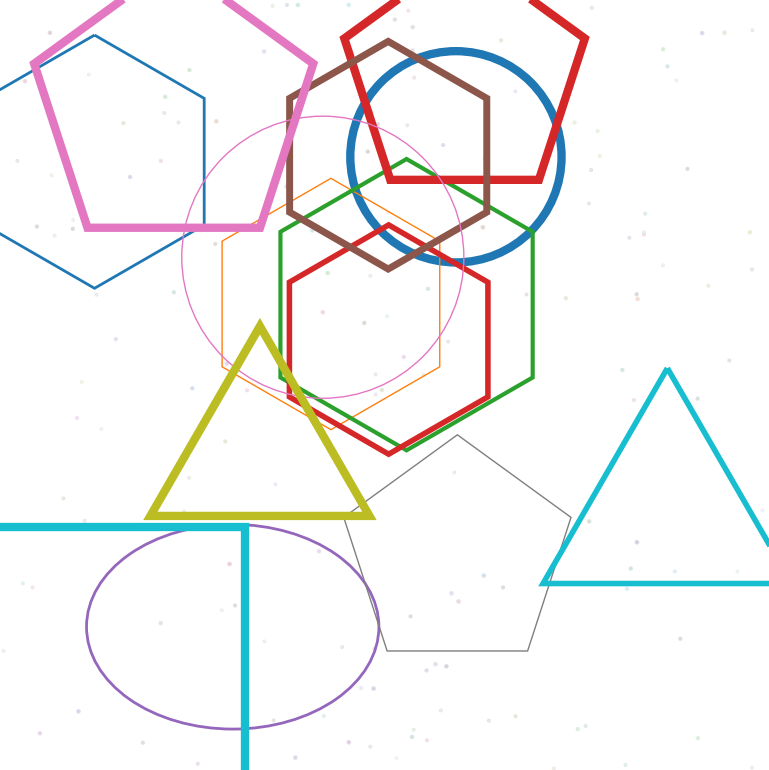[{"shape": "hexagon", "thickness": 1, "radius": 0.82, "center": [0.123, 0.79]}, {"shape": "circle", "thickness": 3, "radius": 0.69, "center": [0.592, 0.796]}, {"shape": "hexagon", "thickness": 0.5, "radius": 0.82, "center": [0.43, 0.605]}, {"shape": "hexagon", "thickness": 1.5, "radius": 0.95, "center": [0.528, 0.604]}, {"shape": "hexagon", "thickness": 2, "radius": 0.74, "center": [0.505, 0.559]}, {"shape": "pentagon", "thickness": 3, "radius": 0.82, "center": [0.603, 0.899]}, {"shape": "oval", "thickness": 1, "radius": 0.95, "center": [0.302, 0.186]}, {"shape": "hexagon", "thickness": 2.5, "radius": 0.74, "center": [0.504, 0.798]}, {"shape": "pentagon", "thickness": 3, "radius": 0.95, "center": [0.226, 0.858]}, {"shape": "circle", "thickness": 0.5, "radius": 0.92, "center": [0.419, 0.666]}, {"shape": "pentagon", "thickness": 0.5, "radius": 0.78, "center": [0.594, 0.28]}, {"shape": "triangle", "thickness": 3, "radius": 0.82, "center": [0.338, 0.412]}, {"shape": "triangle", "thickness": 2, "radius": 0.93, "center": [0.867, 0.335]}, {"shape": "square", "thickness": 3, "radius": 0.8, "center": [0.157, 0.156]}]